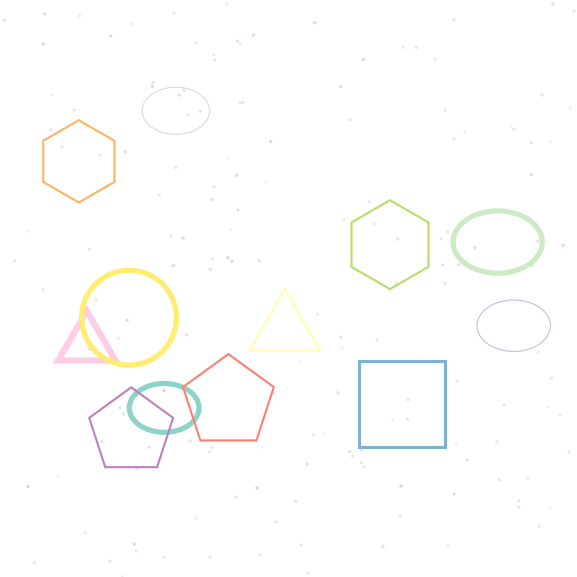[{"shape": "oval", "thickness": 2.5, "radius": 0.3, "center": [0.284, 0.293]}, {"shape": "triangle", "thickness": 1, "radius": 0.35, "center": [0.493, 0.428]}, {"shape": "oval", "thickness": 0.5, "radius": 0.32, "center": [0.89, 0.435]}, {"shape": "pentagon", "thickness": 1, "radius": 0.41, "center": [0.395, 0.303]}, {"shape": "square", "thickness": 1.5, "radius": 0.37, "center": [0.696, 0.3]}, {"shape": "hexagon", "thickness": 1, "radius": 0.36, "center": [0.136, 0.72]}, {"shape": "hexagon", "thickness": 1, "radius": 0.38, "center": [0.675, 0.575]}, {"shape": "triangle", "thickness": 3, "radius": 0.29, "center": [0.15, 0.404]}, {"shape": "oval", "thickness": 0.5, "radius": 0.29, "center": [0.305, 0.807]}, {"shape": "pentagon", "thickness": 1, "radius": 0.38, "center": [0.227, 0.252]}, {"shape": "oval", "thickness": 2.5, "radius": 0.39, "center": [0.862, 0.58]}, {"shape": "circle", "thickness": 2.5, "radius": 0.41, "center": [0.223, 0.449]}]